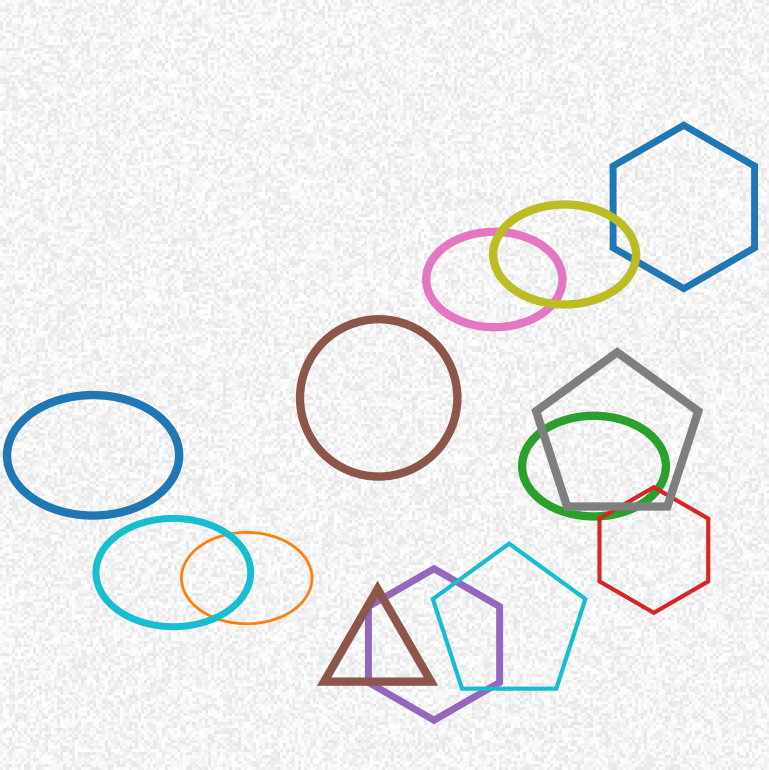[{"shape": "oval", "thickness": 3, "radius": 0.56, "center": [0.121, 0.409]}, {"shape": "hexagon", "thickness": 2.5, "radius": 0.53, "center": [0.888, 0.731]}, {"shape": "oval", "thickness": 1, "radius": 0.42, "center": [0.32, 0.249]}, {"shape": "oval", "thickness": 3, "radius": 0.47, "center": [0.771, 0.395]}, {"shape": "hexagon", "thickness": 1.5, "radius": 0.41, "center": [0.849, 0.286]}, {"shape": "hexagon", "thickness": 2.5, "radius": 0.49, "center": [0.564, 0.163]}, {"shape": "circle", "thickness": 3, "radius": 0.51, "center": [0.492, 0.483]}, {"shape": "triangle", "thickness": 3, "radius": 0.4, "center": [0.49, 0.155]}, {"shape": "oval", "thickness": 3, "radius": 0.44, "center": [0.642, 0.637]}, {"shape": "pentagon", "thickness": 3, "radius": 0.55, "center": [0.802, 0.432]}, {"shape": "oval", "thickness": 3, "radius": 0.46, "center": [0.733, 0.67]}, {"shape": "oval", "thickness": 2.5, "radius": 0.5, "center": [0.225, 0.256]}, {"shape": "pentagon", "thickness": 1.5, "radius": 0.52, "center": [0.661, 0.19]}]